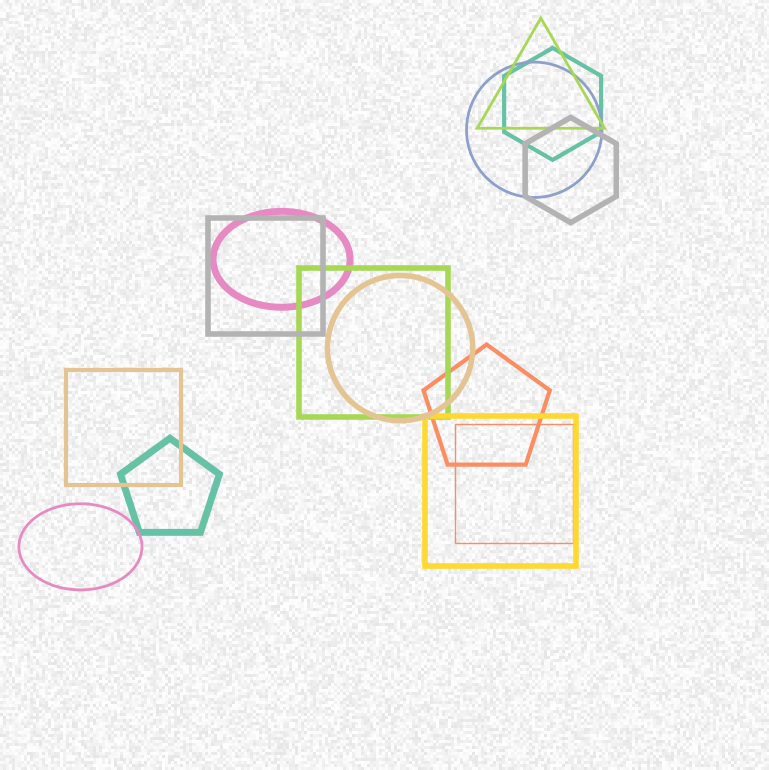[{"shape": "hexagon", "thickness": 1.5, "radius": 0.36, "center": [0.718, 0.865]}, {"shape": "pentagon", "thickness": 2.5, "radius": 0.34, "center": [0.221, 0.363]}, {"shape": "square", "thickness": 0.5, "radius": 0.38, "center": [0.668, 0.372]}, {"shape": "pentagon", "thickness": 1.5, "radius": 0.43, "center": [0.632, 0.466]}, {"shape": "circle", "thickness": 1, "radius": 0.44, "center": [0.694, 0.831]}, {"shape": "oval", "thickness": 2.5, "radius": 0.44, "center": [0.366, 0.663]}, {"shape": "oval", "thickness": 1, "radius": 0.4, "center": [0.104, 0.29]}, {"shape": "square", "thickness": 2, "radius": 0.48, "center": [0.485, 0.555]}, {"shape": "triangle", "thickness": 1, "radius": 0.48, "center": [0.702, 0.881]}, {"shape": "square", "thickness": 2, "radius": 0.49, "center": [0.65, 0.362]}, {"shape": "square", "thickness": 1.5, "radius": 0.37, "center": [0.16, 0.445]}, {"shape": "circle", "thickness": 2, "radius": 0.47, "center": [0.52, 0.548]}, {"shape": "square", "thickness": 2, "radius": 0.38, "center": [0.345, 0.642]}, {"shape": "hexagon", "thickness": 2, "radius": 0.34, "center": [0.741, 0.779]}]